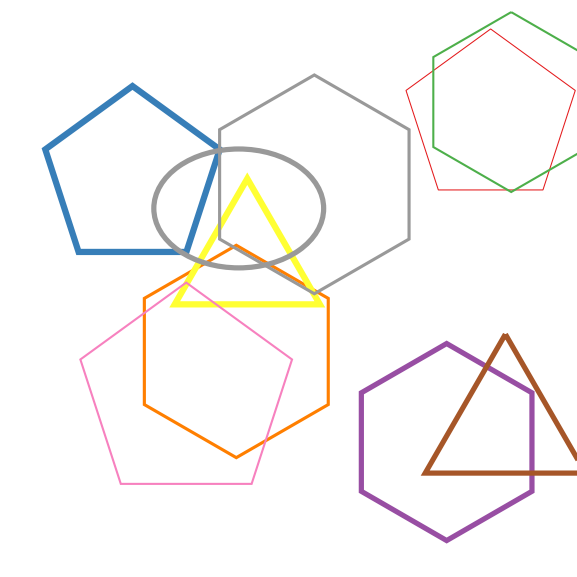[{"shape": "pentagon", "thickness": 0.5, "radius": 0.77, "center": [0.85, 0.795]}, {"shape": "pentagon", "thickness": 3, "radius": 0.79, "center": [0.229, 0.691]}, {"shape": "hexagon", "thickness": 1, "radius": 0.78, "center": [0.885, 0.822]}, {"shape": "hexagon", "thickness": 2.5, "radius": 0.85, "center": [0.773, 0.234]}, {"shape": "hexagon", "thickness": 1.5, "radius": 0.92, "center": [0.409, 0.391]}, {"shape": "triangle", "thickness": 3, "radius": 0.73, "center": [0.428, 0.545]}, {"shape": "triangle", "thickness": 2.5, "radius": 0.8, "center": [0.875, 0.26]}, {"shape": "pentagon", "thickness": 1, "radius": 0.96, "center": [0.322, 0.317]}, {"shape": "oval", "thickness": 2.5, "radius": 0.74, "center": [0.413, 0.638]}, {"shape": "hexagon", "thickness": 1.5, "radius": 0.95, "center": [0.544, 0.68]}]